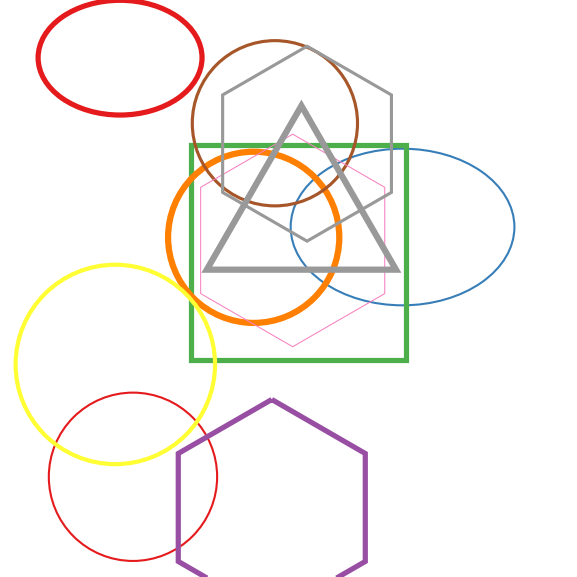[{"shape": "oval", "thickness": 2.5, "radius": 0.71, "center": [0.208, 0.899]}, {"shape": "circle", "thickness": 1, "radius": 0.73, "center": [0.23, 0.174]}, {"shape": "oval", "thickness": 1, "radius": 0.97, "center": [0.697, 0.606]}, {"shape": "square", "thickness": 2.5, "radius": 0.93, "center": [0.516, 0.561]}, {"shape": "hexagon", "thickness": 2.5, "radius": 0.93, "center": [0.471, 0.12]}, {"shape": "circle", "thickness": 3, "radius": 0.74, "center": [0.439, 0.588]}, {"shape": "circle", "thickness": 2, "radius": 0.86, "center": [0.2, 0.368]}, {"shape": "circle", "thickness": 1.5, "radius": 0.72, "center": [0.476, 0.786]}, {"shape": "hexagon", "thickness": 0.5, "radius": 0.92, "center": [0.507, 0.583]}, {"shape": "triangle", "thickness": 3, "radius": 0.95, "center": [0.522, 0.627]}, {"shape": "hexagon", "thickness": 1.5, "radius": 0.84, "center": [0.532, 0.75]}]